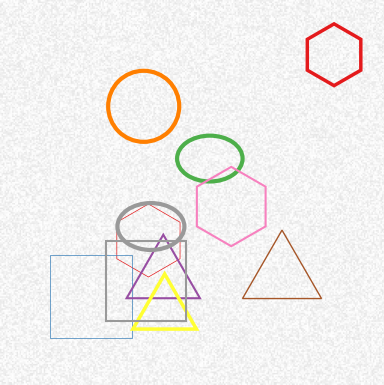[{"shape": "hexagon", "thickness": 0.5, "radius": 0.47, "center": [0.386, 0.375]}, {"shape": "hexagon", "thickness": 2.5, "radius": 0.4, "center": [0.868, 0.858]}, {"shape": "square", "thickness": 0.5, "radius": 0.54, "center": [0.236, 0.23]}, {"shape": "oval", "thickness": 3, "radius": 0.43, "center": [0.545, 0.588]}, {"shape": "triangle", "thickness": 1.5, "radius": 0.55, "center": [0.424, 0.28]}, {"shape": "circle", "thickness": 3, "radius": 0.46, "center": [0.373, 0.724]}, {"shape": "triangle", "thickness": 2.5, "radius": 0.48, "center": [0.428, 0.193]}, {"shape": "triangle", "thickness": 1, "radius": 0.59, "center": [0.733, 0.284]}, {"shape": "hexagon", "thickness": 1.5, "radius": 0.52, "center": [0.601, 0.464]}, {"shape": "square", "thickness": 1.5, "radius": 0.52, "center": [0.379, 0.271]}, {"shape": "oval", "thickness": 3, "radius": 0.43, "center": [0.392, 0.412]}]